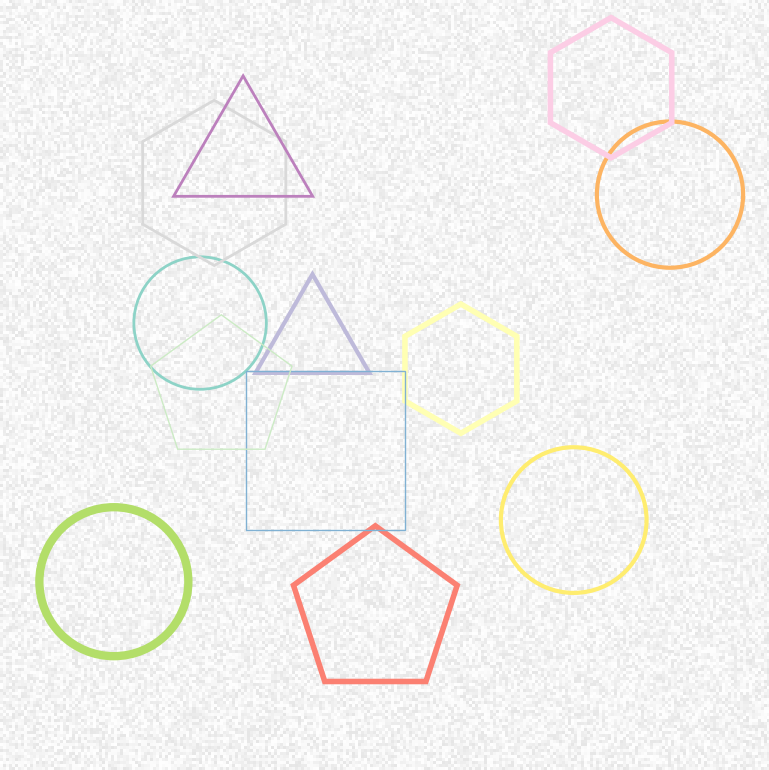[{"shape": "circle", "thickness": 1, "radius": 0.43, "center": [0.26, 0.58]}, {"shape": "hexagon", "thickness": 2, "radius": 0.42, "center": [0.599, 0.521]}, {"shape": "triangle", "thickness": 1.5, "radius": 0.43, "center": [0.406, 0.558]}, {"shape": "pentagon", "thickness": 2, "radius": 0.56, "center": [0.487, 0.205]}, {"shape": "square", "thickness": 0.5, "radius": 0.52, "center": [0.423, 0.415]}, {"shape": "circle", "thickness": 1.5, "radius": 0.47, "center": [0.87, 0.747]}, {"shape": "circle", "thickness": 3, "radius": 0.48, "center": [0.148, 0.245]}, {"shape": "hexagon", "thickness": 2, "radius": 0.45, "center": [0.794, 0.886]}, {"shape": "hexagon", "thickness": 1, "radius": 0.54, "center": [0.278, 0.763]}, {"shape": "triangle", "thickness": 1, "radius": 0.52, "center": [0.316, 0.797]}, {"shape": "pentagon", "thickness": 0.5, "radius": 0.48, "center": [0.287, 0.495]}, {"shape": "circle", "thickness": 1.5, "radius": 0.47, "center": [0.745, 0.325]}]